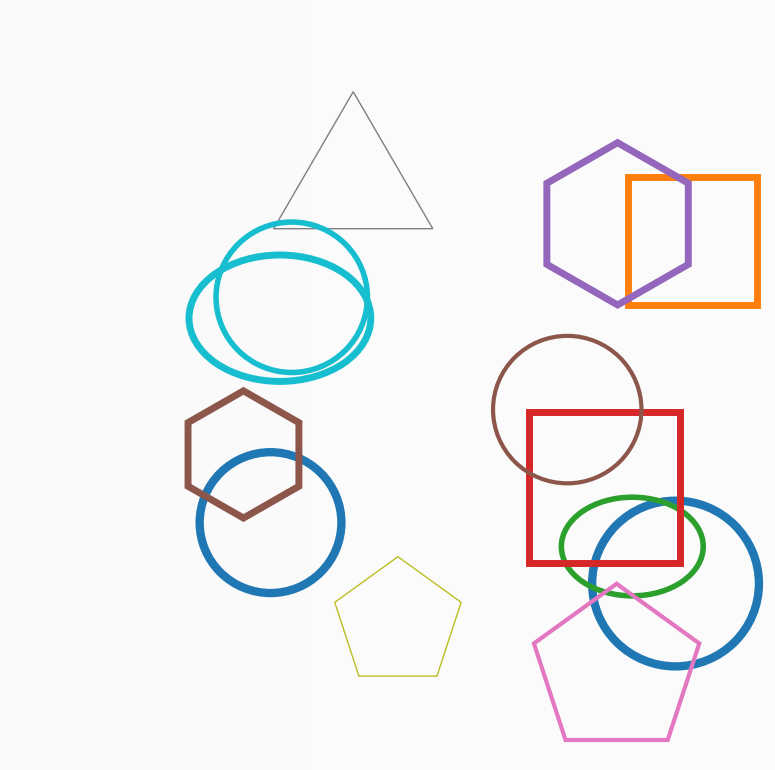[{"shape": "circle", "thickness": 3, "radius": 0.46, "center": [0.349, 0.321]}, {"shape": "circle", "thickness": 3, "radius": 0.54, "center": [0.872, 0.242]}, {"shape": "square", "thickness": 2.5, "radius": 0.42, "center": [0.893, 0.687]}, {"shape": "oval", "thickness": 2, "radius": 0.46, "center": [0.816, 0.29]}, {"shape": "square", "thickness": 2.5, "radius": 0.49, "center": [0.78, 0.367]}, {"shape": "hexagon", "thickness": 2.5, "radius": 0.53, "center": [0.797, 0.709]}, {"shape": "hexagon", "thickness": 2.5, "radius": 0.41, "center": [0.314, 0.41]}, {"shape": "circle", "thickness": 1.5, "radius": 0.48, "center": [0.732, 0.468]}, {"shape": "pentagon", "thickness": 1.5, "radius": 0.56, "center": [0.796, 0.13]}, {"shape": "triangle", "thickness": 0.5, "radius": 0.59, "center": [0.456, 0.762]}, {"shape": "pentagon", "thickness": 0.5, "radius": 0.43, "center": [0.513, 0.191]}, {"shape": "circle", "thickness": 2, "radius": 0.49, "center": [0.376, 0.614]}, {"shape": "oval", "thickness": 2.5, "radius": 0.59, "center": [0.361, 0.587]}]